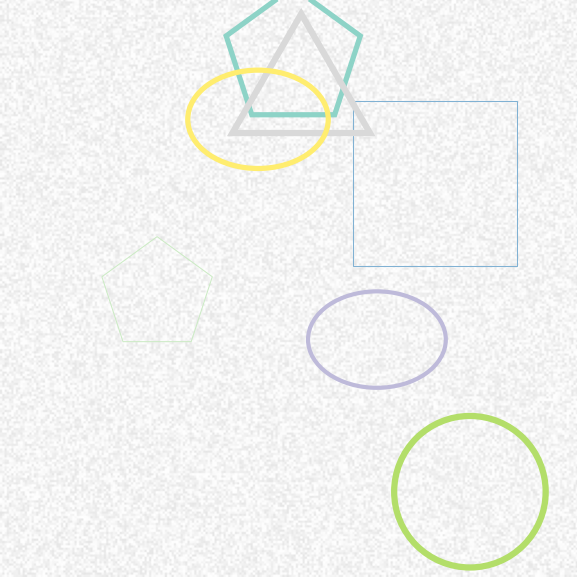[{"shape": "pentagon", "thickness": 2.5, "radius": 0.61, "center": [0.508, 0.899]}, {"shape": "oval", "thickness": 2, "radius": 0.6, "center": [0.653, 0.411]}, {"shape": "square", "thickness": 0.5, "radius": 0.71, "center": [0.754, 0.681]}, {"shape": "circle", "thickness": 3, "radius": 0.66, "center": [0.814, 0.148]}, {"shape": "triangle", "thickness": 3, "radius": 0.69, "center": [0.522, 0.838]}, {"shape": "pentagon", "thickness": 0.5, "radius": 0.5, "center": [0.272, 0.489]}, {"shape": "oval", "thickness": 2.5, "radius": 0.61, "center": [0.447, 0.793]}]